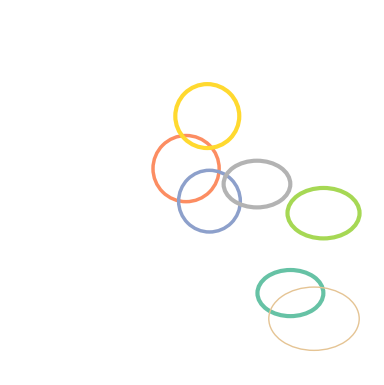[{"shape": "oval", "thickness": 3, "radius": 0.43, "center": [0.754, 0.239]}, {"shape": "circle", "thickness": 2.5, "radius": 0.43, "center": [0.483, 0.562]}, {"shape": "circle", "thickness": 2.5, "radius": 0.4, "center": [0.544, 0.478]}, {"shape": "oval", "thickness": 3, "radius": 0.47, "center": [0.84, 0.446]}, {"shape": "circle", "thickness": 3, "radius": 0.42, "center": [0.538, 0.698]}, {"shape": "oval", "thickness": 1, "radius": 0.59, "center": [0.816, 0.172]}, {"shape": "oval", "thickness": 3, "radius": 0.43, "center": [0.667, 0.522]}]